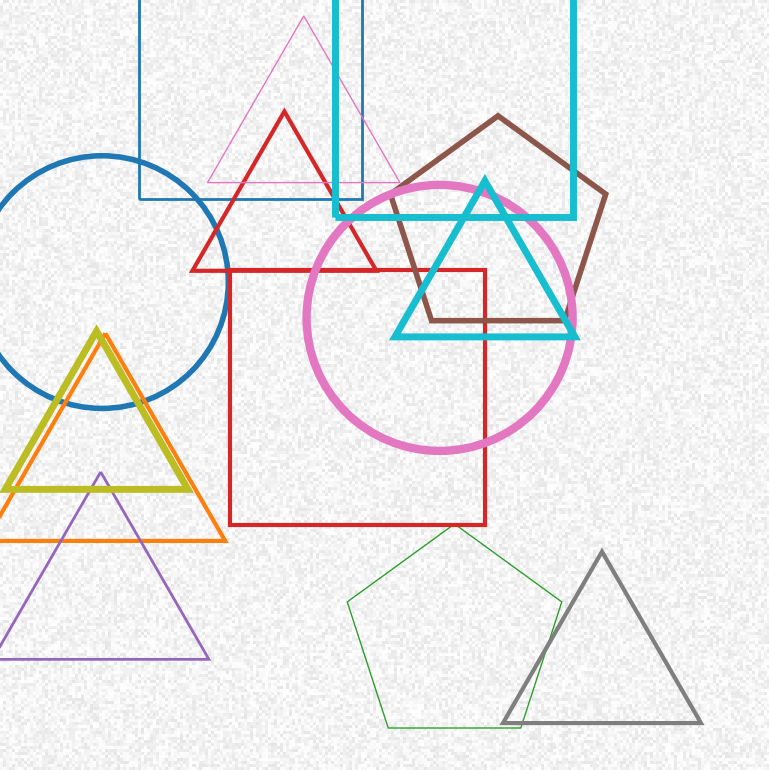[{"shape": "square", "thickness": 1, "radius": 0.73, "center": [0.325, 0.887]}, {"shape": "circle", "thickness": 2, "radius": 0.82, "center": [0.132, 0.634]}, {"shape": "triangle", "thickness": 1.5, "radius": 0.9, "center": [0.137, 0.387]}, {"shape": "pentagon", "thickness": 0.5, "radius": 0.73, "center": [0.59, 0.173]}, {"shape": "triangle", "thickness": 1.5, "radius": 0.69, "center": [0.369, 0.717]}, {"shape": "square", "thickness": 1.5, "radius": 0.83, "center": [0.465, 0.484]}, {"shape": "triangle", "thickness": 1, "radius": 0.81, "center": [0.131, 0.225]}, {"shape": "pentagon", "thickness": 2, "radius": 0.74, "center": [0.647, 0.703]}, {"shape": "triangle", "thickness": 0.5, "radius": 0.72, "center": [0.394, 0.835]}, {"shape": "circle", "thickness": 3, "radius": 0.86, "center": [0.571, 0.587]}, {"shape": "triangle", "thickness": 1.5, "radius": 0.74, "center": [0.782, 0.135]}, {"shape": "triangle", "thickness": 2.5, "radius": 0.68, "center": [0.125, 0.433]}, {"shape": "triangle", "thickness": 2.5, "radius": 0.67, "center": [0.63, 0.63]}, {"shape": "square", "thickness": 2.5, "radius": 0.77, "center": [0.59, 0.873]}]